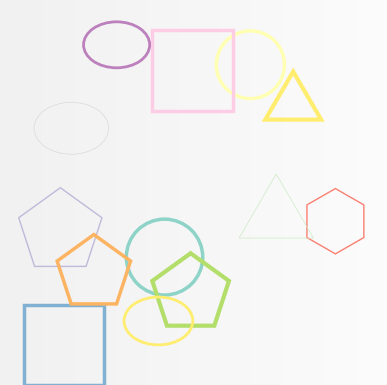[{"shape": "circle", "thickness": 2.5, "radius": 0.49, "center": [0.425, 0.332]}, {"shape": "circle", "thickness": 2.5, "radius": 0.44, "center": [0.646, 0.832]}, {"shape": "pentagon", "thickness": 1, "radius": 0.56, "center": [0.156, 0.399]}, {"shape": "hexagon", "thickness": 1, "radius": 0.42, "center": [0.866, 0.425]}, {"shape": "square", "thickness": 2.5, "radius": 0.52, "center": [0.166, 0.104]}, {"shape": "pentagon", "thickness": 2.5, "radius": 0.5, "center": [0.242, 0.291]}, {"shape": "pentagon", "thickness": 3, "radius": 0.52, "center": [0.492, 0.238]}, {"shape": "square", "thickness": 2.5, "radius": 0.52, "center": [0.497, 0.817]}, {"shape": "oval", "thickness": 0.5, "radius": 0.48, "center": [0.184, 0.667]}, {"shape": "oval", "thickness": 2, "radius": 0.43, "center": [0.301, 0.884]}, {"shape": "triangle", "thickness": 0.5, "radius": 0.55, "center": [0.713, 0.437]}, {"shape": "oval", "thickness": 2, "radius": 0.44, "center": [0.409, 0.166]}, {"shape": "triangle", "thickness": 3, "radius": 0.42, "center": [0.757, 0.731]}]